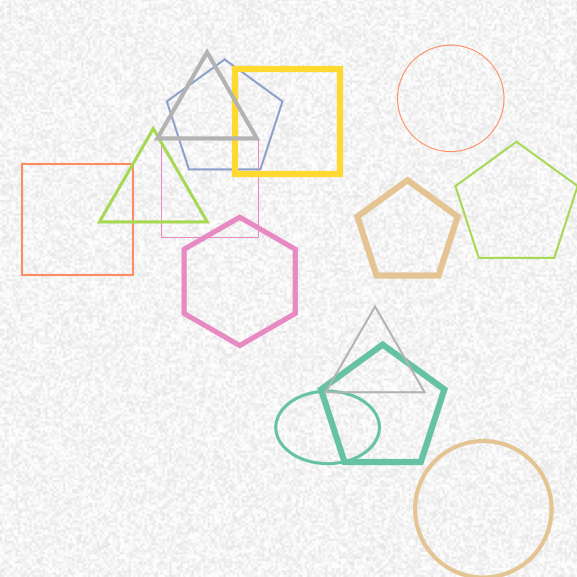[{"shape": "oval", "thickness": 1.5, "radius": 0.45, "center": [0.567, 0.259]}, {"shape": "pentagon", "thickness": 3, "radius": 0.56, "center": [0.663, 0.29]}, {"shape": "square", "thickness": 1, "radius": 0.48, "center": [0.134, 0.619]}, {"shape": "circle", "thickness": 0.5, "radius": 0.46, "center": [0.781, 0.829]}, {"shape": "pentagon", "thickness": 1, "radius": 0.53, "center": [0.389, 0.791]}, {"shape": "square", "thickness": 0.5, "radius": 0.42, "center": [0.362, 0.673]}, {"shape": "hexagon", "thickness": 2.5, "radius": 0.56, "center": [0.415, 0.512]}, {"shape": "pentagon", "thickness": 1, "radius": 0.56, "center": [0.894, 0.643]}, {"shape": "triangle", "thickness": 1.5, "radius": 0.54, "center": [0.265, 0.669]}, {"shape": "square", "thickness": 3, "radius": 0.45, "center": [0.498, 0.789]}, {"shape": "circle", "thickness": 2, "radius": 0.59, "center": [0.837, 0.117]}, {"shape": "pentagon", "thickness": 3, "radius": 0.46, "center": [0.706, 0.596]}, {"shape": "triangle", "thickness": 2, "radius": 0.5, "center": [0.359, 0.809]}, {"shape": "triangle", "thickness": 1, "radius": 0.49, "center": [0.649, 0.369]}]